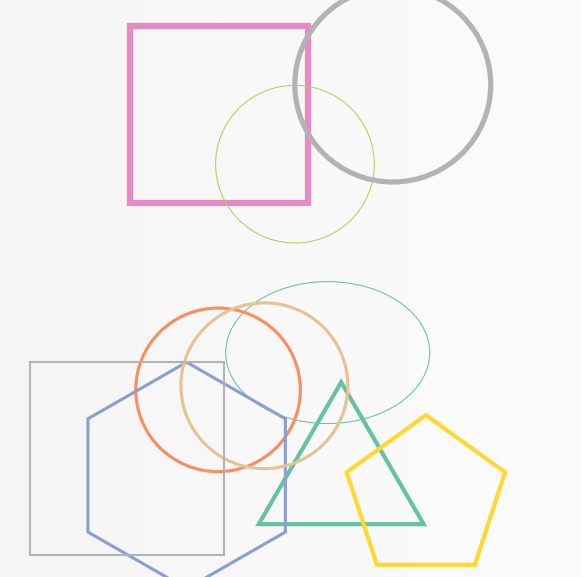[{"shape": "triangle", "thickness": 2, "radius": 0.82, "center": [0.587, 0.173]}, {"shape": "oval", "thickness": 0.5, "radius": 0.88, "center": [0.564, 0.389]}, {"shape": "circle", "thickness": 1.5, "radius": 0.71, "center": [0.375, 0.324]}, {"shape": "hexagon", "thickness": 1.5, "radius": 0.98, "center": [0.321, 0.176]}, {"shape": "square", "thickness": 3, "radius": 0.77, "center": [0.377, 0.8]}, {"shape": "circle", "thickness": 0.5, "radius": 0.68, "center": [0.507, 0.715]}, {"shape": "pentagon", "thickness": 2, "radius": 0.72, "center": [0.733, 0.137]}, {"shape": "circle", "thickness": 1.5, "radius": 0.72, "center": [0.455, 0.331]}, {"shape": "square", "thickness": 1, "radius": 0.84, "center": [0.219, 0.205]}, {"shape": "circle", "thickness": 2.5, "radius": 0.84, "center": [0.676, 0.853]}]